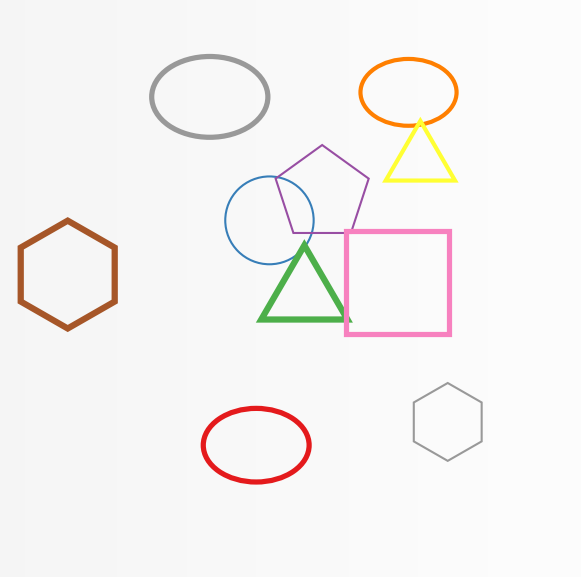[{"shape": "oval", "thickness": 2.5, "radius": 0.46, "center": [0.441, 0.228]}, {"shape": "circle", "thickness": 1, "radius": 0.38, "center": [0.464, 0.618]}, {"shape": "triangle", "thickness": 3, "radius": 0.43, "center": [0.524, 0.489]}, {"shape": "pentagon", "thickness": 1, "radius": 0.42, "center": [0.554, 0.664]}, {"shape": "oval", "thickness": 2, "radius": 0.41, "center": [0.703, 0.839]}, {"shape": "triangle", "thickness": 2, "radius": 0.34, "center": [0.723, 0.721]}, {"shape": "hexagon", "thickness": 3, "radius": 0.47, "center": [0.116, 0.524]}, {"shape": "square", "thickness": 2.5, "radius": 0.44, "center": [0.683, 0.51]}, {"shape": "oval", "thickness": 2.5, "radius": 0.5, "center": [0.361, 0.831]}, {"shape": "hexagon", "thickness": 1, "radius": 0.34, "center": [0.77, 0.269]}]